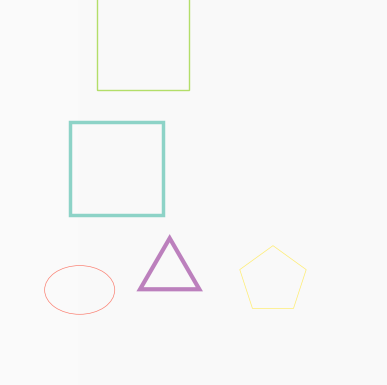[{"shape": "square", "thickness": 2.5, "radius": 0.6, "center": [0.3, 0.563]}, {"shape": "oval", "thickness": 0.5, "radius": 0.45, "center": [0.206, 0.247]}, {"shape": "square", "thickness": 1, "radius": 0.59, "center": [0.369, 0.886]}, {"shape": "triangle", "thickness": 3, "radius": 0.44, "center": [0.438, 0.293]}, {"shape": "pentagon", "thickness": 0.5, "radius": 0.45, "center": [0.704, 0.272]}]